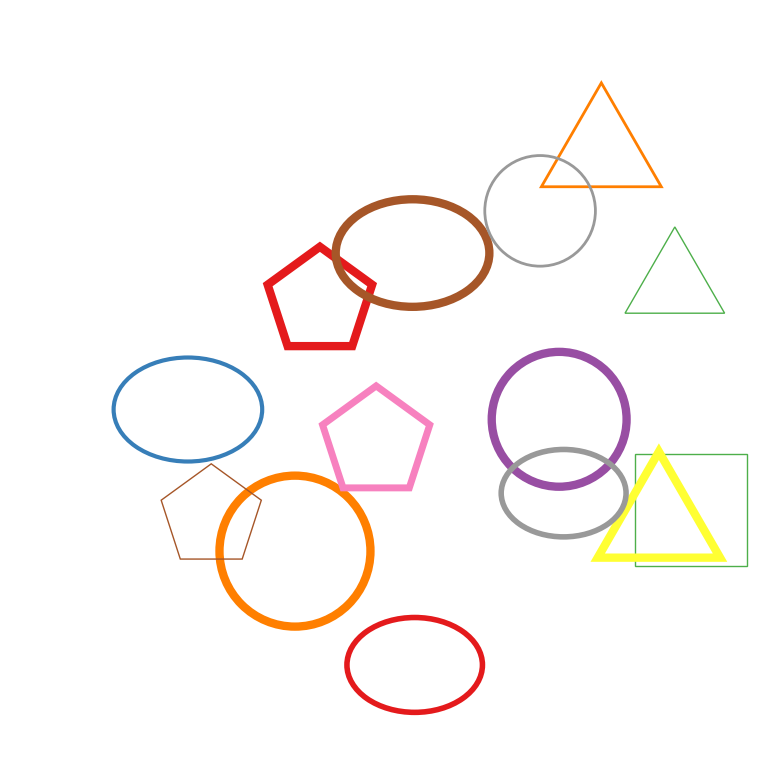[{"shape": "oval", "thickness": 2, "radius": 0.44, "center": [0.539, 0.136]}, {"shape": "pentagon", "thickness": 3, "radius": 0.36, "center": [0.415, 0.608]}, {"shape": "oval", "thickness": 1.5, "radius": 0.48, "center": [0.244, 0.468]}, {"shape": "triangle", "thickness": 0.5, "radius": 0.37, "center": [0.876, 0.631]}, {"shape": "square", "thickness": 0.5, "radius": 0.36, "center": [0.897, 0.338]}, {"shape": "circle", "thickness": 3, "radius": 0.44, "center": [0.726, 0.455]}, {"shape": "triangle", "thickness": 1, "radius": 0.45, "center": [0.781, 0.802]}, {"shape": "circle", "thickness": 3, "radius": 0.49, "center": [0.383, 0.284]}, {"shape": "triangle", "thickness": 3, "radius": 0.46, "center": [0.856, 0.322]}, {"shape": "pentagon", "thickness": 0.5, "radius": 0.34, "center": [0.274, 0.329]}, {"shape": "oval", "thickness": 3, "radius": 0.5, "center": [0.536, 0.671]}, {"shape": "pentagon", "thickness": 2.5, "radius": 0.37, "center": [0.489, 0.426]}, {"shape": "circle", "thickness": 1, "radius": 0.36, "center": [0.701, 0.726]}, {"shape": "oval", "thickness": 2, "radius": 0.41, "center": [0.732, 0.36]}]